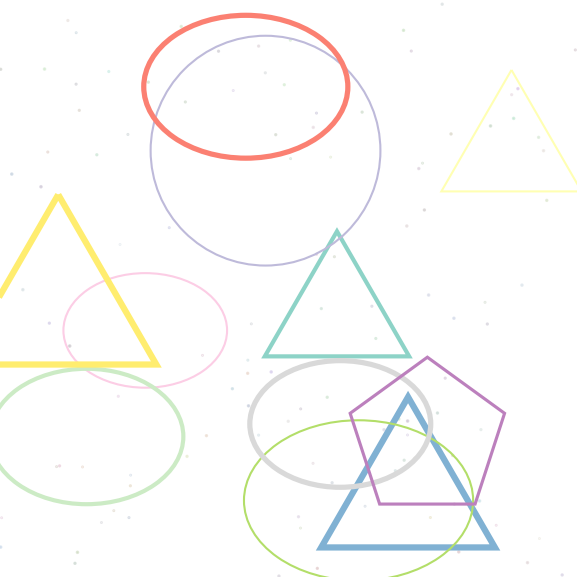[{"shape": "triangle", "thickness": 2, "radius": 0.72, "center": [0.584, 0.454]}, {"shape": "triangle", "thickness": 1, "radius": 0.7, "center": [0.886, 0.738]}, {"shape": "circle", "thickness": 1, "radius": 0.99, "center": [0.46, 0.738]}, {"shape": "oval", "thickness": 2.5, "radius": 0.88, "center": [0.426, 0.849]}, {"shape": "triangle", "thickness": 3, "radius": 0.87, "center": [0.707, 0.138]}, {"shape": "oval", "thickness": 1, "radius": 0.99, "center": [0.621, 0.133]}, {"shape": "oval", "thickness": 1, "radius": 0.71, "center": [0.252, 0.427]}, {"shape": "oval", "thickness": 2.5, "radius": 0.78, "center": [0.589, 0.265]}, {"shape": "pentagon", "thickness": 1.5, "radius": 0.7, "center": [0.74, 0.24]}, {"shape": "oval", "thickness": 2, "radius": 0.84, "center": [0.15, 0.243]}, {"shape": "triangle", "thickness": 3, "radius": 0.98, "center": [0.101, 0.466]}]